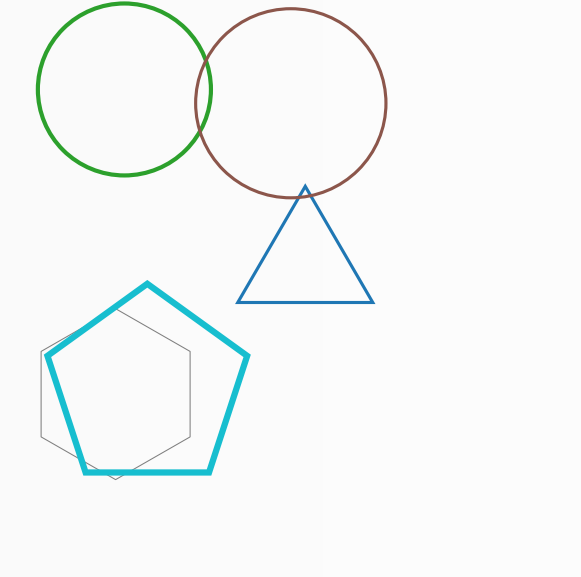[{"shape": "triangle", "thickness": 1.5, "radius": 0.67, "center": [0.525, 0.542]}, {"shape": "circle", "thickness": 2, "radius": 0.74, "center": [0.214, 0.844]}, {"shape": "circle", "thickness": 1.5, "radius": 0.82, "center": [0.5, 0.82]}, {"shape": "hexagon", "thickness": 0.5, "radius": 0.74, "center": [0.199, 0.317]}, {"shape": "pentagon", "thickness": 3, "radius": 0.9, "center": [0.253, 0.327]}]